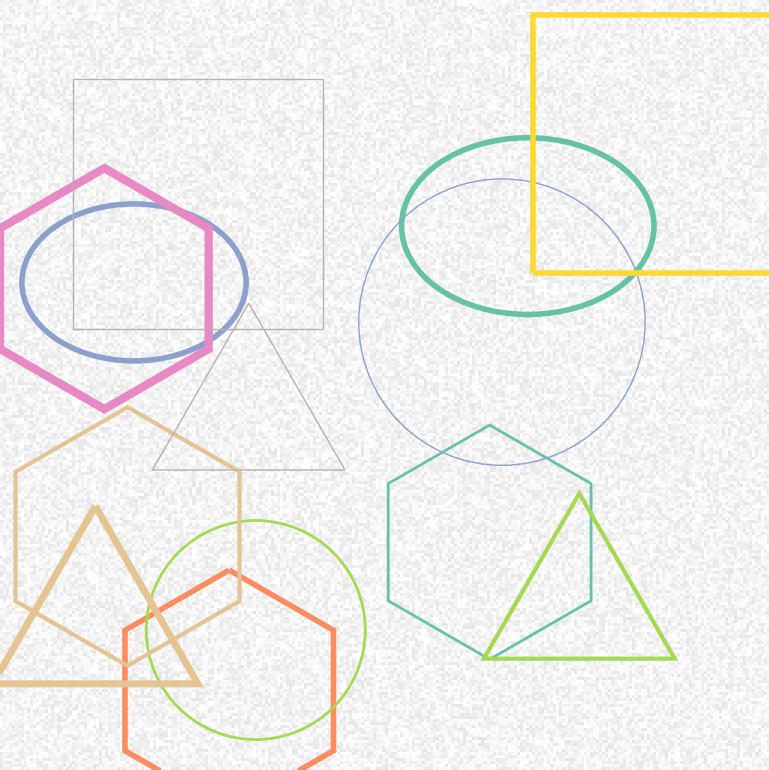[{"shape": "oval", "thickness": 2, "radius": 0.82, "center": [0.685, 0.706]}, {"shape": "hexagon", "thickness": 1, "radius": 0.76, "center": [0.636, 0.296]}, {"shape": "hexagon", "thickness": 2, "radius": 0.78, "center": [0.298, 0.103]}, {"shape": "oval", "thickness": 2, "radius": 0.73, "center": [0.174, 0.633]}, {"shape": "circle", "thickness": 0.5, "radius": 0.93, "center": [0.652, 0.582]}, {"shape": "hexagon", "thickness": 3, "radius": 0.78, "center": [0.135, 0.625]}, {"shape": "triangle", "thickness": 1.5, "radius": 0.72, "center": [0.752, 0.216]}, {"shape": "circle", "thickness": 1, "radius": 0.71, "center": [0.332, 0.182]}, {"shape": "square", "thickness": 2, "radius": 0.84, "center": [0.859, 0.813]}, {"shape": "triangle", "thickness": 2.5, "radius": 0.77, "center": [0.124, 0.189]}, {"shape": "hexagon", "thickness": 1.5, "radius": 0.84, "center": [0.166, 0.303]}, {"shape": "square", "thickness": 0.5, "radius": 0.81, "center": [0.257, 0.735]}, {"shape": "triangle", "thickness": 0.5, "radius": 0.72, "center": [0.323, 0.462]}]